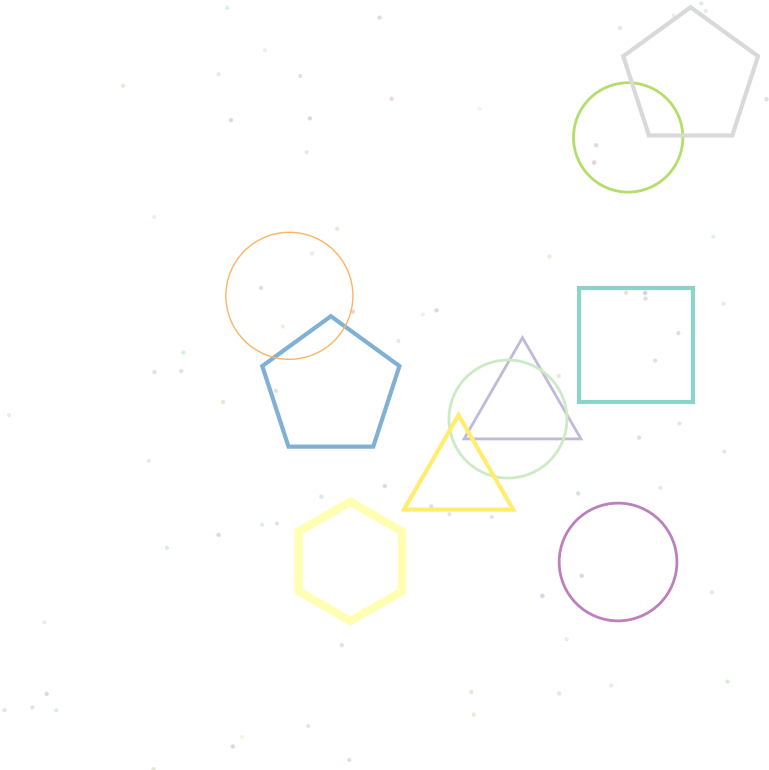[{"shape": "square", "thickness": 1.5, "radius": 0.37, "center": [0.826, 0.552]}, {"shape": "hexagon", "thickness": 3, "radius": 0.39, "center": [0.455, 0.271]}, {"shape": "triangle", "thickness": 1, "radius": 0.44, "center": [0.679, 0.474]}, {"shape": "pentagon", "thickness": 1.5, "radius": 0.47, "center": [0.43, 0.496]}, {"shape": "circle", "thickness": 0.5, "radius": 0.41, "center": [0.376, 0.616]}, {"shape": "circle", "thickness": 1, "radius": 0.36, "center": [0.816, 0.822]}, {"shape": "pentagon", "thickness": 1.5, "radius": 0.46, "center": [0.897, 0.899]}, {"shape": "circle", "thickness": 1, "radius": 0.38, "center": [0.803, 0.27]}, {"shape": "circle", "thickness": 1, "radius": 0.38, "center": [0.66, 0.456]}, {"shape": "triangle", "thickness": 1.5, "radius": 0.41, "center": [0.596, 0.379]}]